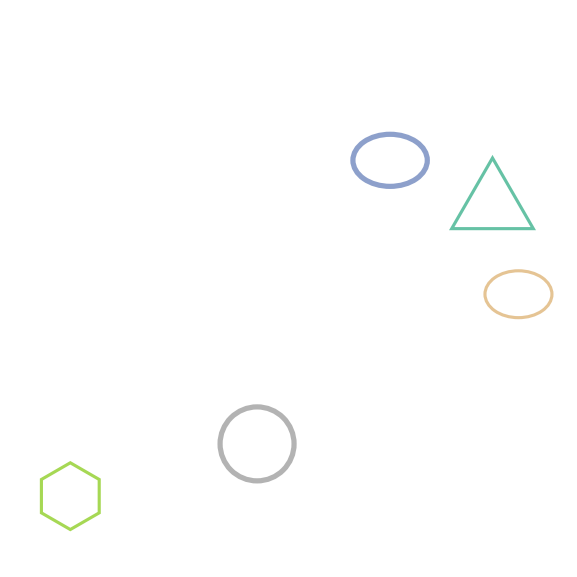[{"shape": "triangle", "thickness": 1.5, "radius": 0.41, "center": [0.853, 0.644]}, {"shape": "oval", "thickness": 2.5, "radius": 0.32, "center": [0.676, 0.722]}, {"shape": "hexagon", "thickness": 1.5, "radius": 0.29, "center": [0.122, 0.14]}, {"shape": "oval", "thickness": 1.5, "radius": 0.29, "center": [0.898, 0.49]}, {"shape": "circle", "thickness": 2.5, "radius": 0.32, "center": [0.445, 0.231]}]